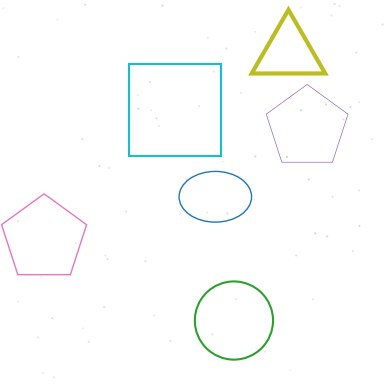[{"shape": "oval", "thickness": 1, "radius": 0.47, "center": [0.559, 0.489]}, {"shape": "circle", "thickness": 1.5, "radius": 0.51, "center": [0.608, 0.167]}, {"shape": "pentagon", "thickness": 0.5, "radius": 0.56, "center": [0.798, 0.669]}, {"shape": "pentagon", "thickness": 1, "radius": 0.58, "center": [0.115, 0.38]}, {"shape": "triangle", "thickness": 3, "radius": 0.55, "center": [0.749, 0.864]}, {"shape": "square", "thickness": 1.5, "radius": 0.6, "center": [0.456, 0.714]}]